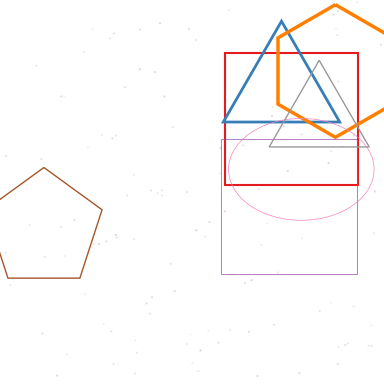[{"shape": "square", "thickness": 1.5, "radius": 0.86, "center": [0.757, 0.691]}, {"shape": "triangle", "thickness": 2, "radius": 0.87, "center": [0.731, 0.77]}, {"shape": "square", "thickness": 0.5, "radius": 0.88, "center": [0.75, 0.464]}, {"shape": "hexagon", "thickness": 2.5, "radius": 0.86, "center": [0.871, 0.816]}, {"shape": "pentagon", "thickness": 1, "radius": 0.79, "center": [0.114, 0.406]}, {"shape": "oval", "thickness": 0.5, "radius": 0.94, "center": [0.783, 0.56]}, {"shape": "triangle", "thickness": 1, "radius": 0.75, "center": [0.829, 0.693]}]